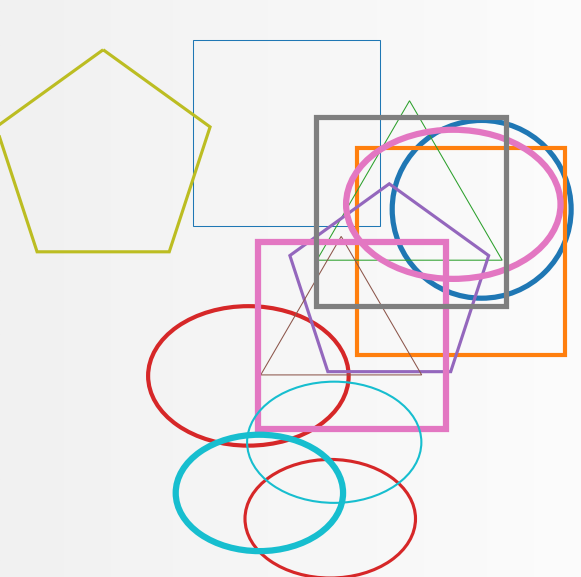[{"shape": "circle", "thickness": 2.5, "radius": 0.77, "center": [0.829, 0.637]}, {"shape": "square", "thickness": 0.5, "radius": 0.81, "center": [0.492, 0.769]}, {"shape": "square", "thickness": 2, "radius": 0.9, "center": [0.793, 0.563]}, {"shape": "triangle", "thickness": 0.5, "radius": 0.92, "center": [0.705, 0.641]}, {"shape": "oval", "thickness": 1.5, "radius": 0.73, "center": [0.568, 0.101]}, {"shape": "oval", "thickness": 2, "radius": 0.86, "center": [0.427, 0.348]}, {"shape": "pentagon", "thickness": 1.5, "radius": 0.9, "center": [0.67, 0.501]}, {"shape": "triangle", "thickness": 0.5, "radius": 0.8, "center": [0.587, 0.43]}, {"shape": "square", "thickness": 3, "radius": 0.81, "center": [0.606, 0.418]}, {"shape": "oval", "thickness": 3, "radius": 0.92, "center": [0.78, 0.645]}, {"shape": "square", "thickness": 2.5, "radius": 0.82, "center": [0.707, 0.632]}, {"shape": "pentagon", "thickness": 1.5, "radius": 0.97, "center": [0.177, 0.72]}, {"shape": "oval", "thickness": 1, "radius": 0.75, "center": [0.575, 0.233]}, {"shape": "oval", "thickness": 3, "radius": 0.72, "center": [0.446, 0.146]}]